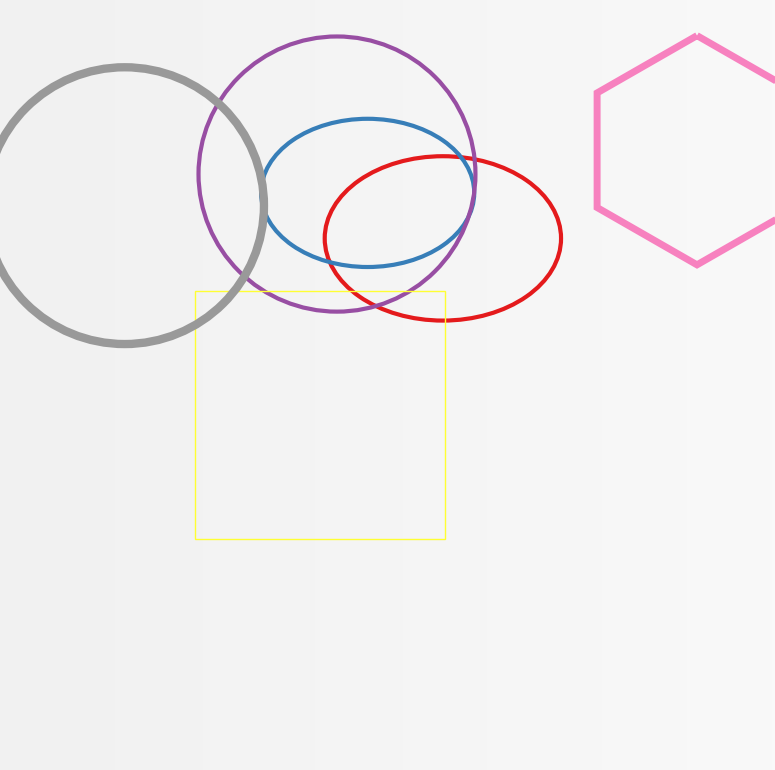[{"shape": "oval", "thickness": 1.5, "radius": 0.76, "center": [0.571, 0.69]}, {"shape": "oval", "thickness": 1.5, "radius": 0.69, "center": [0.474, 0.749]}, {"shape": "circle", "thickness": 1.5, "radius": 0.89, "center": [0.435, 0.774]}, {"shape": "square", "thickness": 0.5, "radius": 0.81, "center": [0.413, 0.461]}, {"shape": "hexagon", "thickness": 2.5, "radius": 0.74, "center": [0.899, 0.805]}, {"shape": "circle", "thickness": 3, "radius": 0.9, "center": [0.161, 0.733]}]